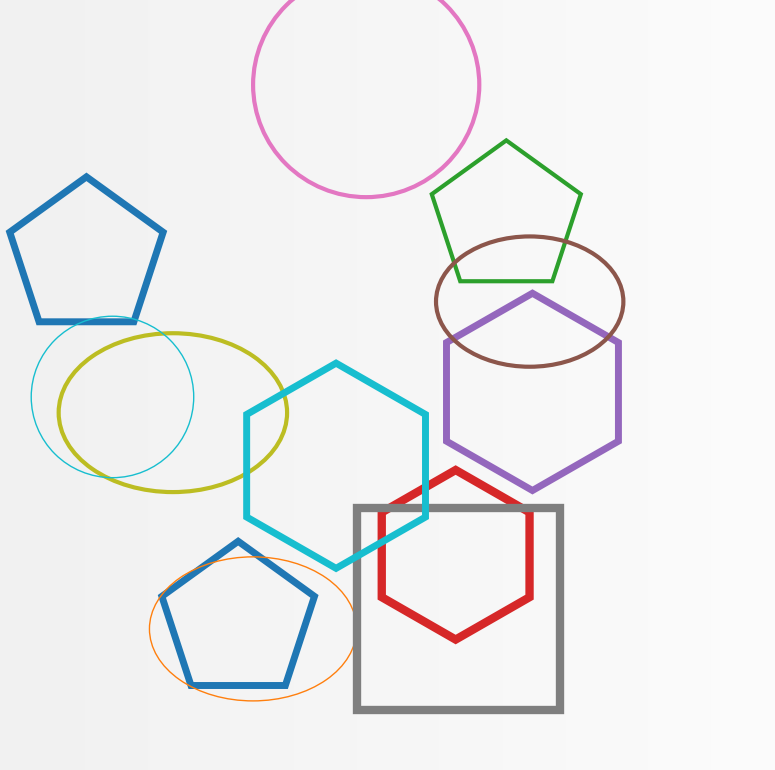[{"shape": "pentagon", "thickness": 2.5, "radius": 0.52, "center": [0.112, 0.666]}, {"shape": "pentagon", "thickness": 2.5, "radius": 0.52, "center": [0.307, 0.193]}, {"shape": "oval", "thickness": 0.5, "radius": 0.67, "center": [0.326, 0.183]}, {"shape": "pentagon", "thickness": 1.5, "radius": 0.51, "center": [0.653, 0.717]}, {"shape": "hexagon", "thickness": 3, "radius": 0.55, "center": [0.588, 0.279]}, {"shape": "hexagon", "thickness": 2.5, "radius": 0.64, "center": [0.687, 0.491]}, {"shape": "oval", "thickness": 1.5, "radius": 0.6, "center": [0.683, 0.608]}, {"shape": "circle", "thickness": 1.5, "radius": 0.73, "center": [0.473, 0.89]}, {"shape": "square", "thickness": 3, "radius": 0.66, "center": [0.592, 0.209]}, {"shape": "oval", "thickness": 1.5, "radius": 0.74, "center": [0.223, 0.464]}, {"shape": "circle", "thickness": 0.5, "radius": 0.52, "center": [0.145, 0.484]}, {"shape": "hexagon", "thickness": 2.5, "radius": 0.67, "center": [0.434, 0.395]}]